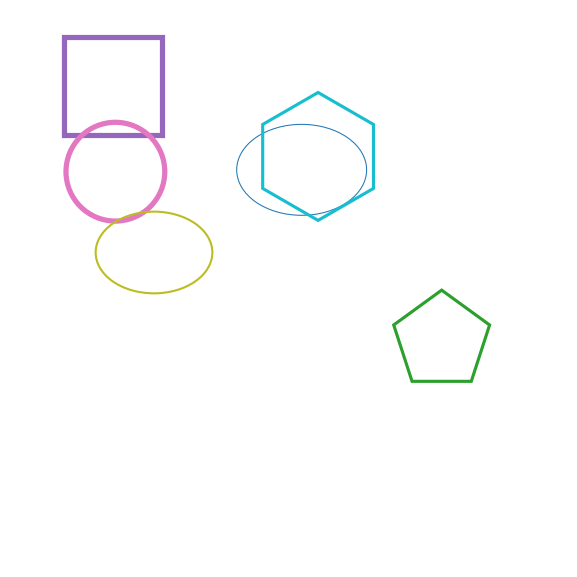[{"shape": "oval", "thickness": 0.5, "radius": 0.56, "center": [0.522, 0.705]}, {"shape": "pentagon", "thickness": 1.5, "radius": 0.44, "center": [0.765, 0.409]}, {"shape": "square", "thickness": 2.5, "radius": 0.42, "center": [0.195, 0.85]}, {"shape": "circle", "thickness": 2.5, "radius": 0.43, "center": [0.2, 0.702]}, {"shape": "oval", "thickness": 1, "radius": 0.51, "center": [0.267, 0.562]}, {"shape": "hexagon", "thickness": 1.5, "radius": 0.55, "center": [0.551, 0.728]}]